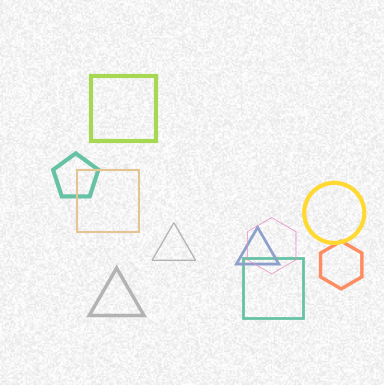[{"shape": "pentagon", "thickness": 3, "radius": 0.31, "center": [0.197, 0.54]}, {"shape": "square", "thickness": 2, "radius": 0.39, "center": [0.708, 0.252]}, {"shape": "hexagon", "thickness": 2.5, "radius": 0.31, "center": [0.886, 0.312]}, {"shape": "triangle", "thickness": 2, "radius": 0.32, "center": [0.669, 0.346]}, {"shape": "hexagon", "thickness": 0.5, "radius": 0.37, "center": [0.706, 0.362]}, {"shape": "square", "thickness": 3, "radius": 0.42, "center": [0.322, 0.718]}, {"shape": "circle", "thickness": 3, "radius": 0.39, "center": [0.868, 0.447]}, {"shape": "square", "thickness": 1.5, "radius": 0.4, "center": [0.281, 0.477]}, {"shape": "triangle", "thickness": 2.5, "radius": 0.41, "center": [0.303, 0.222]}, {"shape": "triangle", "thickness": 1, "radius": 0.33, "center": [0.452, 0.356]}]